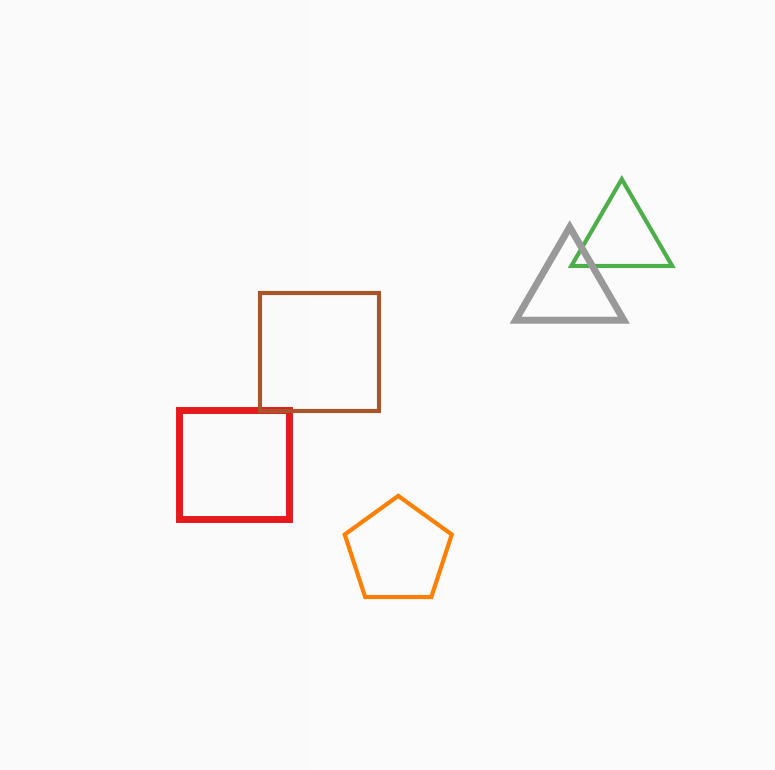[{"shape": "square", "thickness": 2.5, "radius": 0.35, "center": [0.302, 0.397]}, {"shape": "triangle", "thickness": 1.5, "radius": 0.38, "center": [0.802, 0.692]}, {"shape": "pentagon", "thickness": 1.5, "radius": 0.36, "center": [0.514, 0.283]}, {"shape": "square", "thickness": 1.5, "radius": 0.38, "center": [0.412, 0.543]}, {"shape": "triangle", "thickness": 2.5, "radius": 0.4, "center": [0.735, 0.624]}]